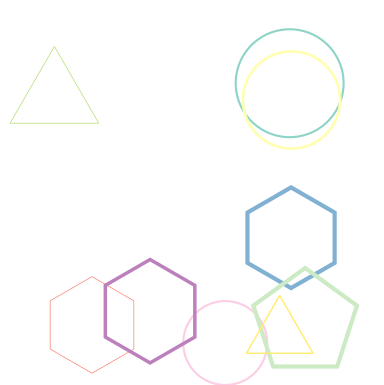[{"shape": "circle", "thickness": 1.5, "radius": 0.7, "center": [0.752, 0.784]}, {"shape": "circle", "thickness": 2, "radius": 0.63, "center": [0.757, 0.74]}, {"shape": "hexagon", "thickness": 0.5, "radius": 0.63, "center": [0.239, 0.156]}, {"shape": "hexagon", "thickness": 3, "radius": 0.65, "center": [0.756, 0.383]}, {"shape": "triangle", "thickness": 0.5, "radius": 0.67, "center": [0.141, 0.746]}, {"shape": "circle", "thickness": 1.5, "radius": 0.55, "center": [0.585, 0.109]}, {"shape": "hexagon", "thickness": 2.5, "radius": 0.67, "center": [0.39, 0.192]}, {"shape": "pentagon", "thickness": 3, "radius": 0.71, "center": [0.793, 0.162]}, {"shape": "triangle", "thickness": 1, "radius": 0.5, "center": [0.726, 0.132]}]